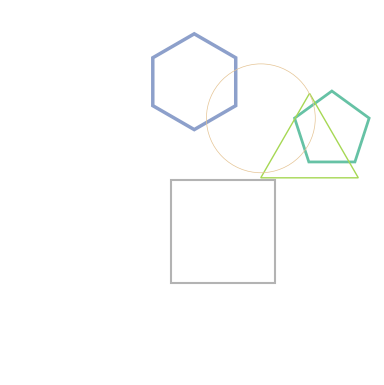[{"shape": "pentagon", "thickness": 2, "radius": 0.51, "center": [0.862, 0.662]}, {"shape": "hexagon", "thickness": 2.5, "radius": 0.62, "center": [0.505, 0.788]}, {"shape": "triangle", "thickness": 1, "radius": 0.73, "center": [0.804, 0.611]}, {"shape": "circle", "thickness": 0.5, "radius": 0.71, "center": [0.678, 0.693]}, {"shape": "square", "thickness": 1.5, "radius": 0.67, "center": [0.579, 0.398]}]